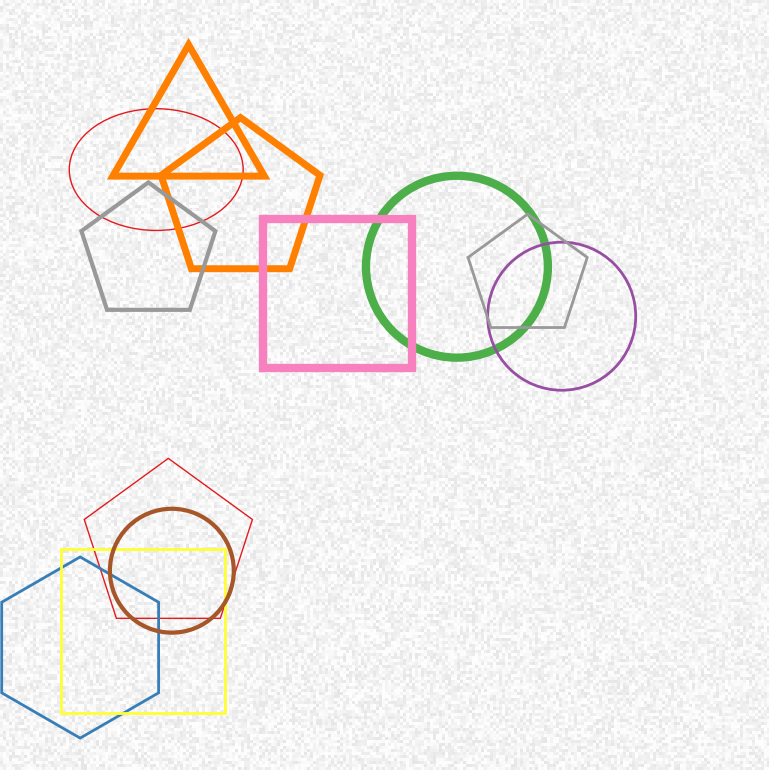[{"shape": "oval", "thickness": 0.5, "radius": 0.56, "center": [0.203, 0.78]}, {"shape": "pentagon", "thickness": 0.5, "radius": 0.57, "center": [0.219, 0.29]}, {"shape": "hexagon", "thickness": 1, "radius": 0.59, "center": [0.104, 0.159]}, {"shape": "circle", "thickness": 3, "radius": 0.59, "center": [0.593, 0.654]}, {"shape": "circle", "thickness": 1, "radius": 0.48, "center": [0.729, 0.589]}, {"shape": "triangle", "thickness": 2.5, "radius": 0.57, "center": [0.245, 0.828]}, {"shape": "pentagon", "thickness": 2.5, "radius": 0.54, "center": [0.312, 0.739]}, {"shape": "square", "thickness": 1, "radius": 0.53, "center": [0.185, 0.18]}, {"shape": "circle", "thickness": 1.5, "radius": 0.4, "center": [0.223, 0.259]}, {"shape": "square", "thickness": 3, "radius": 0.48, "center": [0.438, 0.619]}, {"shape": "pentagon", "thickness": 1, "radius": 0.41, "center": [0.685, 0.64]}, {"shape": "pentagon", "thickness": 1.5, "radius": 0.46, "center": [0.193, 0.672]}]